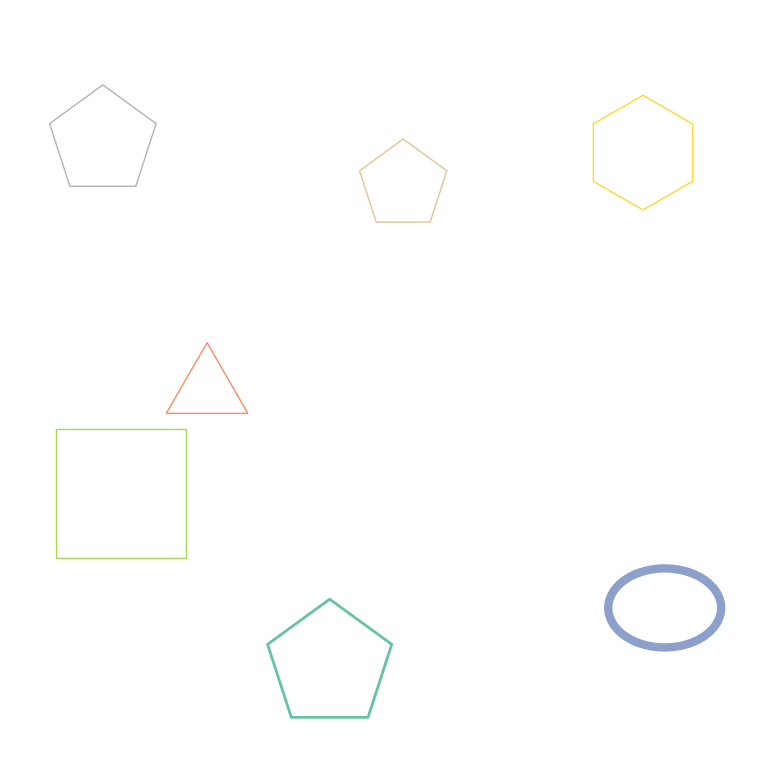[{"shape": "pentagon", "thickness": 1, "radius": 0.42, "center": [0.428, 0.137]}, {"shape": "triangle", "thickness": 0.5, "radius": 0.31, "center": [0.269, 0.494]}, {"shape": "oval", "thickness": 3, "radius": 0.37, "center": [0.863, 0.21]}, {"shape": "square", "thickness": 0.5, "radius": 0.42, "center": [0.157, 0.359]}, {"shape": "hexagon", "thickness": 0.5, "radius": 0.37, "center": [0.835, 0.802]}, {"shape": "pentagon", "thickness": 0.5, "radius": 0.3, "center": [0.524, 0.76]}, {"shape": "pentagon", "thickness": 0.5, "radius": 0.36, "center": [0.134, 0.817]}]